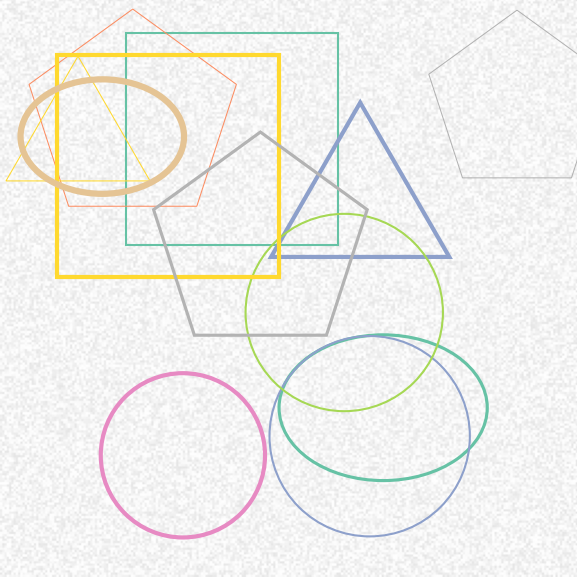[{"shape": "square", "thickness": 1, "radius": 0.92, "center": [0.402, 0.759]}, {"shape": "oval", "thickness": 1.5, "radius": 0.9, "center": [0.663, 0.293]}, {"shape": "pentagon", "thickness": 0.5, "radius": 0.94, "center": [0.23, 0.795]}, {"shape": "circle", "thickness": 1, "radius": 0.87, "center": [0.64, 0.244]}, {"shape": "triangle", "thickness": 2, "radius": 0.89, "center": [0.624, 0.643]}, {"shape": "circle", "thickness": 2, "radius": 0.71, "center": [0.317, 0.211]}, {"shape": "circle", "thickness": 1, "radius": 0.85, "center": [0.596, 0.458]}, {"shape": "square", "thickness": 2, "radius": 0.96, "center": [0.291, 0.712]}, {"shape": "triangle", "thickness": 0.5, "radius": 0.72, "center": [0.135, 0.758]}, {"shape": "oval", "thickness": 3, "radius": 0.71, "center": [0.177, 0.763]}, {"shape": "pentagon", "thickness": 0.5, "radius": 0.8, "center": [0.895, 0.821]}, {"shape": "pentagon", "thickness": 1.5, "radius": 0.97, "center": [0.451, 0.576]}]